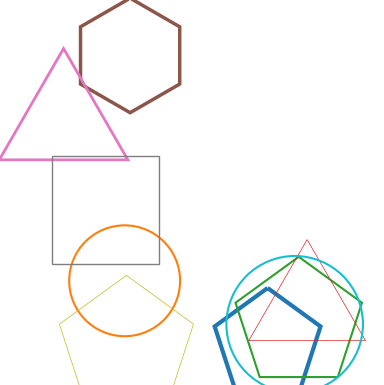[{"shape": "pentagon", "thickness": 3, "radius": 0.72, "center": [0.695, 0.107]}, {"shape": "circle", "thickness": 1.5, "radius": 0.72, "center": [0.324, 0.271]}, {"shape": "pentagon", "thickness": 1.5, "radius": 0.86, "center": [0.776, 0.16]}, {"shape": "triangle", "thickness": 0.5, "radius": 0.87, "center": [0.798, 0.203]}, {"shape": "hexagon", "thickness": 2.5, "radius": 0.74, "center": [0.338, 0.856]}, {"shape": "triangle", "thickness": 2, "radius": 0.96, "center": [0.165, 0.681]}, {"shape": "square", "thickness": 1, "radius": 0.7, "center": [0.274, 0.454]}, {"shape": "pentagon", "thickness": 0.5, "radius": 0.92, "center": [0.328, 0.102]}, {"shape": "circle", "thickness": 1.5, "radius": 0.89, "center": [0.765, 0.158]}]